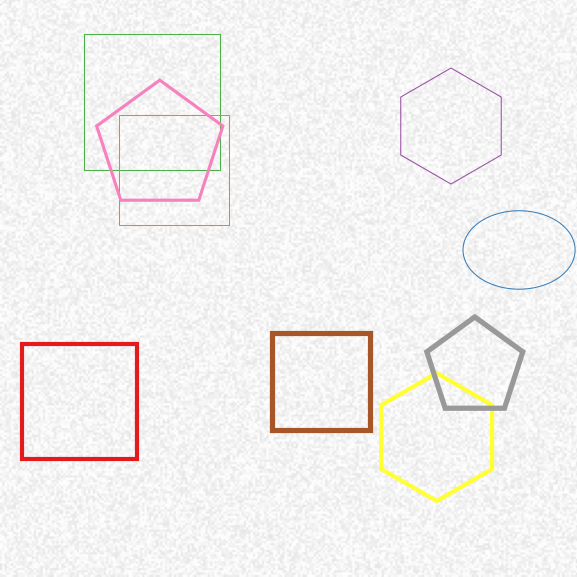[{"shape": "square", "thickness": 2, "radius": 0.5, "center": [0.138, 0.304]}, {"shape": "oval", "thickness": 0.5, "radius": 0.49, "center": [0.899, 0.566]}, {"shape": "square", "thickness": 0.5, "radius": 0.59, "center": [0.264, 0.822]}, {"shape": "hexagon", "thickness": 0.5, "radius": 0.5, "center": [0.781, 0.781]}, {"shape": "square", "thickness": 0.5, "radius": 0.48, "center": [0.302, 0.704]}, {"shape": "hexagon", "thickness": 2, "radius": 0.55, "center": [0.756, 0.242]}, {"shape": "square", "thickness": 2.5, "radius": 0.42, "center": [0.556, 0.339]}, {"shape": "pentagon", "thickness": 1.5, "radius": 0.57, "center": [0.277, 0.745]}, {"shape": "pentagon", "thickness": 2.5, "radius": 0.44, "center": [0.822, 0.363]}]